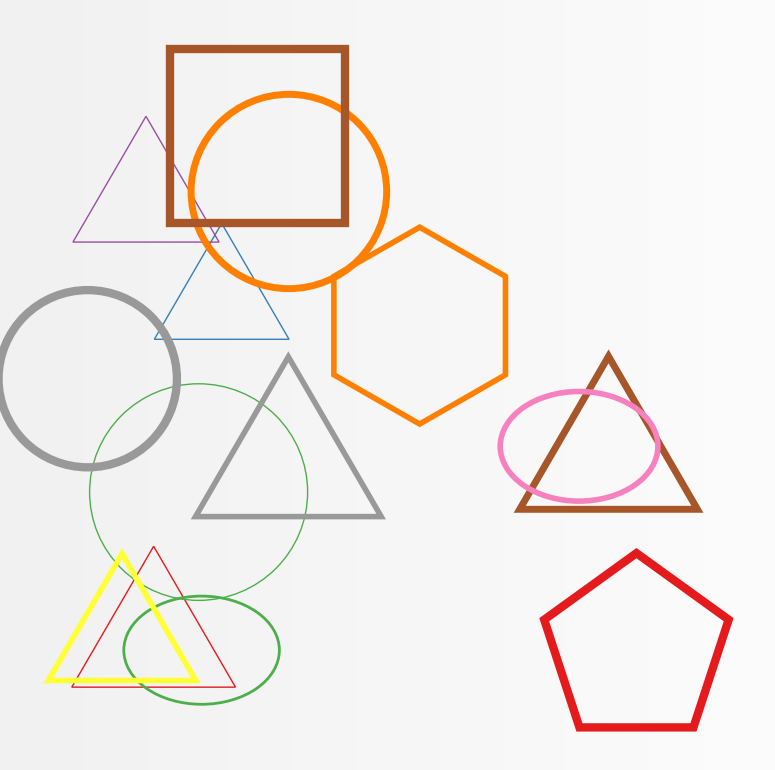[{"shape": "pentagon", "thickness": 3, "radius": 0.63, "center": [0.821, 0.157]}, {"shape": "triangle", "thickness": 0.5, "radius": 0.61, "center": [0.198, 0.169]}, {"shape": "triangle", "thickness": 0.5, "radius": 0.5, "center": [0.286, 0.61]}, {"shape": "circle", "thickness": 0.5, "radius": 0.7, "center": [0.256, 0.361]}, {"shape": "oval", "thickness": 1, "radius": 0.5, "center": [0.26, 0.156]}, {"shape": "triangle", "thickness": 0.5, "radius": 0.54, "center": [0.188, 0.74]}, {"shape": "circle", "thickness": 2.5, "radius": 0.63, "center": [0.373, 0.751]}, {"shape": "hexagon", "thickness": 2, "radius": 0.64, "center": [0.541, 0.577]}, {"shape": "triangle", "thickness": 2, "radius": 0.55, "center": [0.157, 0.171]}, {"shape": "square", "thickness": 3, "radius": 0.56, "center": [0.332, 0.823]}, {"shape": "triangle", "thickness": 2.5, "radius": 0.66, "center": [0.785, 0.405]}, {"shape": "oval", "thickness": 2, "radius": 0.51, "center": [0.747, 0.42]}, {"shape": "circle", "thickness": 3, "radius": 0.58, "center": [0.113, 0.508]}, {"shape": "triangle", "thickness": 2, "radius": 0.69, "center": [0.372, 0.398]}]